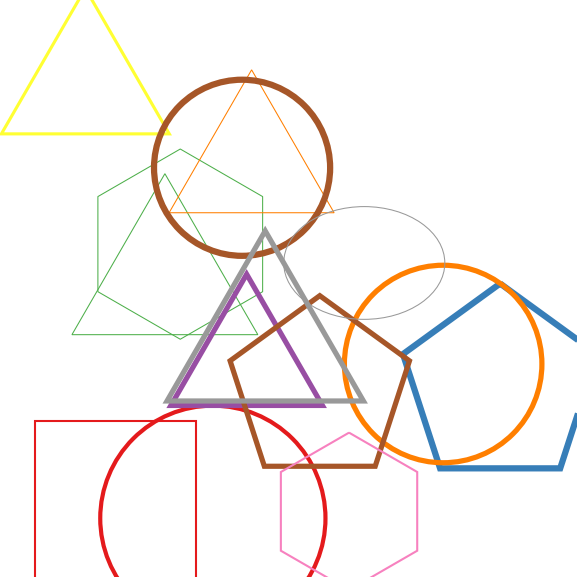[{"shape": "square", "thickness": 1, "radius": 0.7, "center": [0.2, 0.13]}, {"shape": "circle", "thickness": 2, "radius": 0.98, "center": [0.369, 0.102]}, {"shape": "pentagon", "thickness": 3, "radius": 0.88, "center": [0.866, 0.331]}, {"shape": "hexagon", "thickness": 0.5, "radius": 0.82, "center": [0.312, 0.576]}, {"shape": "triangle", "thickness": 0.5, "radius": 0.93, "center": [0.286, 0.513]}, {"shape": "triangle", "thickness": 2.5, "radius": 0.76, "center": [0.427, 0.373]}, {"shape": "circle", "thickness": 2.5, "radius": 0.86, "center": [0.767, 0.369]}, {"shape": "triangle", "thickness": 0.5, "radius": 0.82, "center": [0.436, 0.713]}, {"shape": "triangle", "thickness": 1.5, "radius": 0.84, "center": [0.148, 0.851]}, {"shape": "circle", "thickness": 3, "radius": 0.76, "center": [0.419, 0.709]}, {"shape": "pentagon", "thickness": 2.5, "radius": 0.82, "center": [0.554, 0.324]}, {"shape": "hexagon", "thickness": 1, "radius": 0.68, "center": [0.604, 0.114]}, {"shape": "triangle", "thickness": 2.5, "radius": 0.98, "center": [0.459, 0.403]}, {"shape": "oval", "thickness": 0.5, "radius": 0.7, "center": [0.631, 0.544]}]